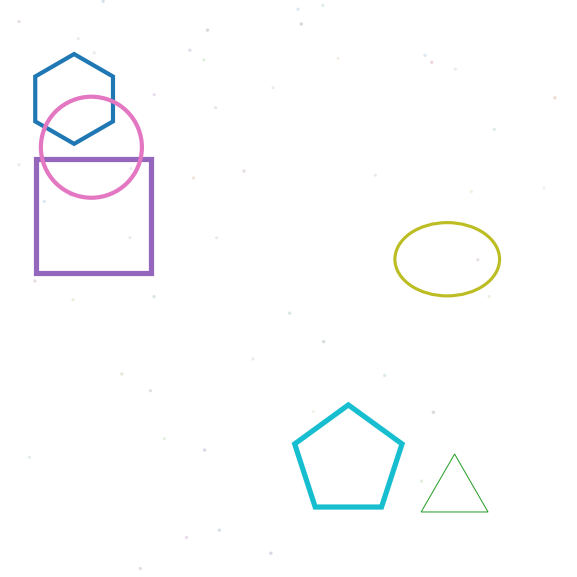[{"shape": "hexagon", "thickness": 2, "radius": 0.39, "center": [0.128, 0.828]}, {"shape": "triangle", "thickness": 0.5, "radius": 0.33, "center": [0.787, 0.146]}, {"shape": "square", "thickness": 2.5, "radius": 0.5, "center": [0.162, 0.625]}, {"shape": "circle", "thickness": 2, "radius": 0.44, "center": [0.158, 0.744]}, {"shape": "oval", "thickness": 1.5, "radius": 0.45, "center": [0.774, 0.55]}, {"shape": "pentagon", "thickness": 2.5, "radius": 0.49, "center": [0.603, 0.2]}]